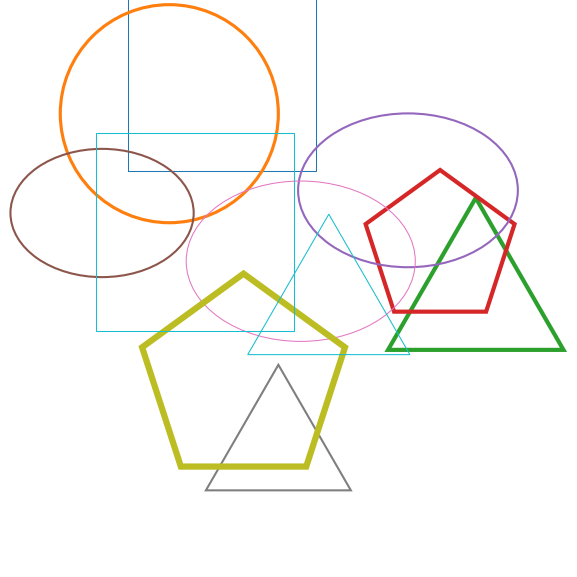[{"shape": "square", "thickness": 0.5, "radius": 0.81, "center": [0.384, 0.865]}, {"shape": "circle", "thickness": 1.5, "radius": 0.94, "center": [0.293, 0.802]}, {"shape": "triangle", "thickness": 2, "radius": 0.88, "center": [0.824, 0.481]}, {"shape": "pentagon", "thickness": 2, "radius": 0.68, "center": [0.762, 0.569]}, {"shape": "oval", "thickness": 1, "radius": 0.95, "center": [0.706, 0.67]}, {"shape": "oval", "thickness": 1, "radius": 0.79, "center": [0.177, 0.63]}, {"shape": "oval", "thickness": 0.5, "radius": 0.99, "center": [0.521, 0.547]}, {"shape": "triangle", "thickness": 1, "radius": 0.72, "center": [0.482, 0.223]}, {"shape": "pentagon", "thickness": 3, "radius": 0.92, "center": [0.422, 0.341]}, {"shape": "triangle", "thickness": 0.5, "radius": 0.81, "center": [0.569, 0.466]}, {"shape": "square", "thickness": 0.5, "radius": 0.86, "center": [0.338, 0.597]}]